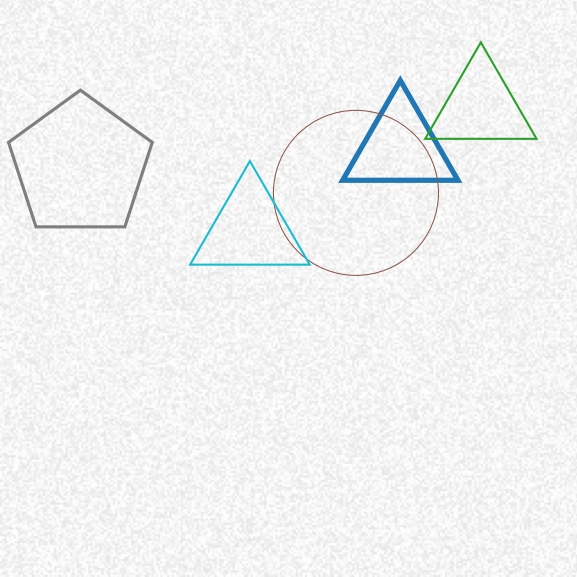[{"shape": "triangle", "thickness": 2.5, "radius": 0.58, "center": [0.693, 0.745]}, {"shape": "triangle", "thickness": 1, "radius": 0.56, "center": [0.833, 0.814]}, {"shape": "circle", "thickness": 0.5, "radius": 0.71, "center": [0.616, 0.665]}, {"shape": "pentagon", "thickness": 1.5, "radius": 0.65, "center": [0.139, 0.712]}, {"shape": "triangle", "thickness": 1, "radius": 0.6, "center": [0.433, 0.601]}]